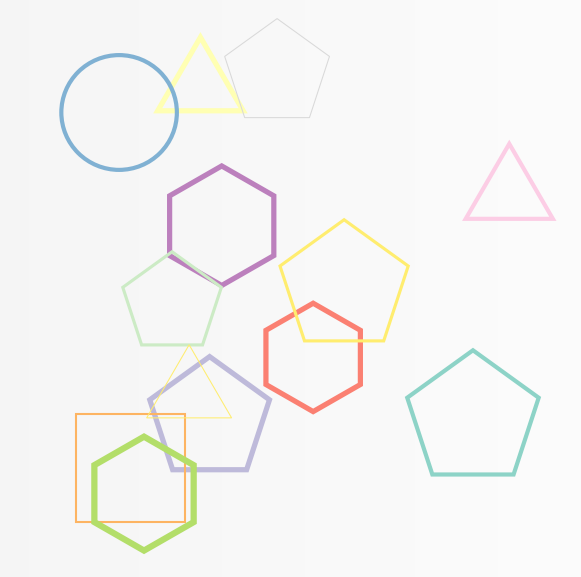[{"shape": "pentagon", "thickness": 2, "radius": 0.59, "center": [0.814, 0.274]}, {"shape": "triangle", "thickness": 2.5, "radius": 0.42, "center": [0.345, 0.85]}, {"shape": "pentagon", "thickness": 2.5, "radius": 0.54, "center": [0.361, 0.273]}, {"shape": "hexagon", "thickness": 2.5, "radius": 0.47, "center": [0.539, 0.38]}, {"shape": "circle", "thickness": 2, "radius": 0.5, "center": [0.205, 0.804]}, {"shape": "square", "thickness": 1, "radius": 0.47, "center": [0.225, 0.188]}, {"shape": "hexagon", "thickness": 3, "radius": 0.49, "center": [0.248, 0.144]}, {"shape": "triangle", "thickness": 2, "radius": 0.43, "center": [0.876, 0.664]}, {"shape": "pentagon", "thickness": 0.5, "radius": 0.47, "center": [0.477, 0.872]}, {"shape": "hexagon", "thickness": 2.5, "radius": 0.52, "center": [0.381, 0.608]}, {"shape": "pentagon", "thickness": 1.5, "radius": 0.45, "center": [0.296, 0.474]}, {"shape": "triangle", "thickness": 0.5, "radius": 0.42, "center": [0.325, 0.318]}, {"shape": "pentagon", "thickness": 1.5, "radius": 0.58, "center": [0.592, 0.503]}]